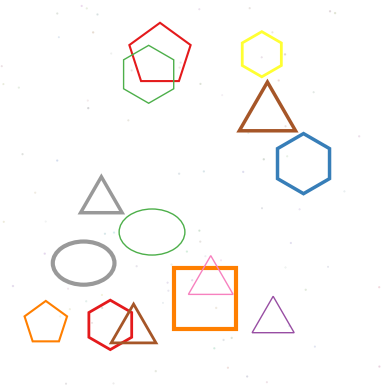[{"shape": "pentagon", "thickness": 1.5, "radius": 0.42, "center": [0.416, 0.857]}, {"shape": "hexagon", "thickness": 2, "radius": 0.32, "center": [0.286, 0.156]}, {"shape": "hexagon", "thickness": 2.5, "radius": 0.39, "center": [0.788, 0.575]}, {"shape": "hexagon", "thickness": 1, "radius": 0.38, "center": [0.386, 0.807]}, {"shape": "oval", "thickness": 1, "radius": 0.43, "center": [0.395, 0.397]}, {"shape": "triangle", "thickness": 1, "radius": 0.32, "center": [0.709, 0.167]}, {"shape": "pentagon", "thickness": 1.5, "radius": 0.29, "center": [0.119, 0.16]}, {"shape": "square", "thickness": 3, "radius": 0.4, "center": [0.532, 0.224]}, {"shape": "hexagon", "thickness": 2, "radius": 0.29, "center": [0.68, 0.859]}, {"shape": "triangle", "thickness": 2, "radius": 0.34, "center": [0.347, 0.143]}, {"shape": "triangle", "thickness": 2.5, "radius": 0.42, "center": [0.695, 0.702]}, {"shape": "triangle", "thickness": 1, "radius": 0.34, "center": [0.547, 0.269]}, {"shape": "oval", "thickness": 3, "radius": 0.4, "center": [0.217, 0.317]}, {"shape": "triangle", "thickness": 2.5, "radius": 0.31, "center": [0.263, 0.479]}]